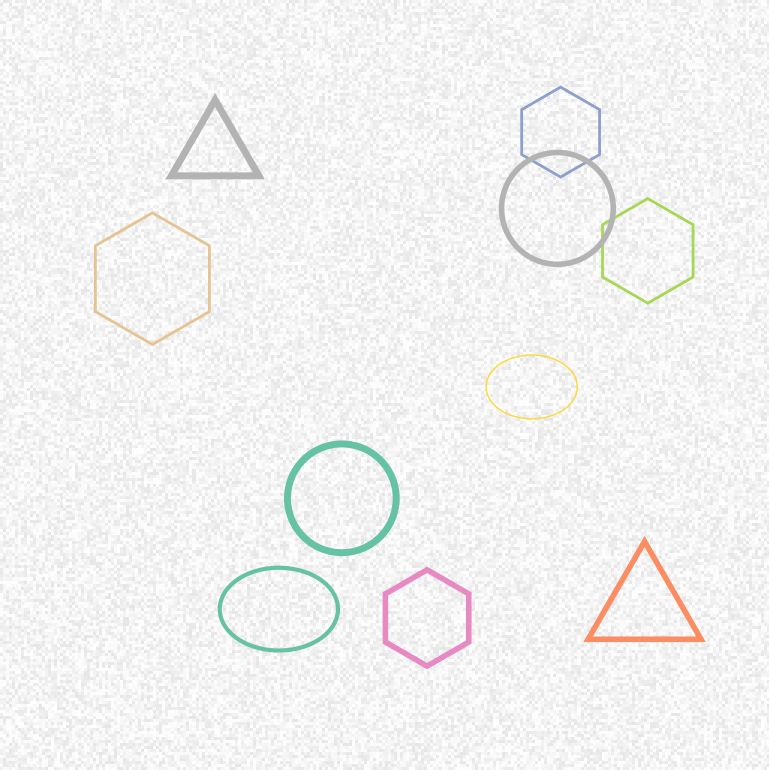[{"shape": "circle", "thickness": 2.5, "radius": 0.35, "center": [0.444, 0.353]}, {"shape": "oval", "thickness": 1.5, "radius": 0.38, "center": [0.362, 0.209]}, {"shape": "triangle", "thickness": 2, "radius": 0.42, "center": [0.837, 0.212]}, {"shape": "hexagon", "thickness": 1, "radius": 0.29, "center": [0.728, 0.828]}, {"shape": "hexagon", "thickness": 2, "radius": 0.31, "center": [0.555, 0.197]}, {"shape": "hexagon", "thickness": 1, "radius": 0.34, "center": [0.841, 0.674]}, {"shape": "oval", "thickness": 0.5, "radius": 0.3, "center": [0.691, 0.498]}, {"shape": "hexagon", "thickness": 1, "radius": 0.43, "center": [0.198, 0.638]}, {"shape": "triangle", "thickness": 2.5, "radius": 0.33, "center": [0.279, 0.804]}, {"shape": "circle", "thickness": 2, "radius": 0.36, "center": [0.724, 0.729]}]